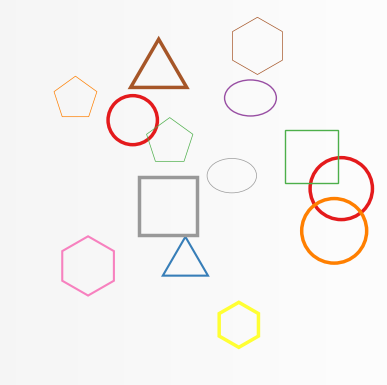[{"shape": "circle", "thickness": 2.5, "radius": 0.32, "center": [0.343, 0.688]}, {"shape": "circle", "thickness": 2.5, "radius": 0.4, "center": [0.881, 0.51]}, {"shape": "triangle", "thickness": 1.5, "radius": 0.34, "center": [0.478, 0.318]}, {"shape": "square", "thickness": 1, "radius": 0.34, "center": [0.804, 0.594]}, {"shape": "pentagon", "thickness": 0.5, "radius": 0.31, "center": [0.438, 0.632]}, {"shape": "oval", "thickness": 1, "radius": 0.33, "center": [0.646, 0.746]}, {"shape": "circle", "thickness": 2.5, "radius": 0.42, "center": [0.862, 0.4]}, {"shape": "pentagon", "thickness": 0.5, "radius": 0.29, "center": [0.195, 0.744]}, {"shape": "hexagon", "thickness": 2.5, "radius": 0.29, "center": [0.616, 0.156]}, {"shape": "hexagon", "thickness": 0.5, "radius": 0.37, "center": [0.664, 0.881]}, {"shape": "triangle", "thickness": 2.5, "radius": 0.42, "center": [0.41, 0.815]}, {"shape": "hexagon", "thickness": 1.5, "radius": 0.38, "center": [0.227, 0.309]}, {"shape": "oval", "thickness": 0.5, "radius": 0.32, "center": [0.598, 0.544]}, {"shape": "square", "thickness": 2.5, "radius": 0.38, "center": [0.434, 0.464]}]